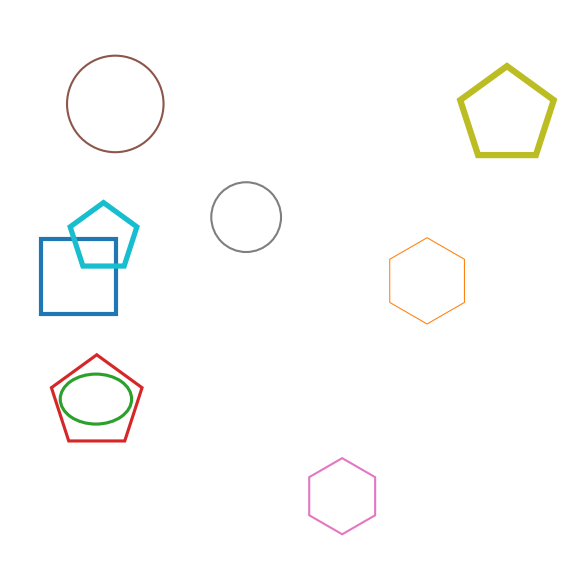[{"shape": "square", "thickness": 2, "radius": 0.32, "center": [0.136, 0.52]}, {"shape": "hexagon", "thickness": 0.5, "radius": 0.37, "center": [0.74, 0.513]}, {"shape": "oval", "thickness": 1.5, "radius": 0.31, "center": [0.166, 0.308]}, {"shape": "pentagon", "thickness": 1.5, "radius": 0.41, "center": [0.168, 0.302]}, {"shape": "circle", "thickness": 1, "radius": 0.42, "center": [0.2, 0.819]}, {"shape": "hexagon", "thickness": 1, "radius": 0.33, "center": [0.593, 0.14]}, {"shape": "circle", "thickness": 1, "radius": 0.3, "center": [0.426, 0.623]}, {"shape": "pentagon", "thickness": 3, "radius": 0.43, "center": [0.878, 0.799]}, {"shape": "pentagon", "thickness": 2.5, "radius": 0.3, "center": [0.179, 0.588]}]